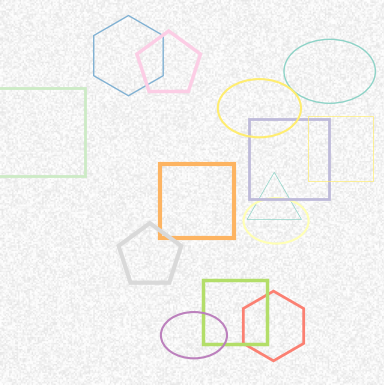[{"shape": "triangle", "thickness": 0.5, "radius": 0.41, "center": [0.712, 0.471]}, {"shape": "oval", "thickness": 1, "radius": 0.59, "center": [0.856, 0.815]}, {"shape": "oval", "thickness": 1.5, "radius": 0.42, "center": [0.717, 0.426]}, {"shape": "square", "thickness": 2, "radius": 0.52, "center": [0.75, 0.587]}, {"shape": "hexagon", "thickness": 2, "radius": 0.45, "center": [0.71, 0.153]}, {"shape": "hexagon", "thickness": 1, "radius": 0.52, "center": [0.334, 0.856]}, {"shape": "square", "thickness": 3, "radius": 0.48, "center": [0.512, 0.478]}, {"shape": "square", "thickness": 2.5, "radius": 0.42, "center": [0.611, 0.189]}, {"shape": "pentagon", "thickness": 2.5, "radius": 0.43, "center": [0.438, 0.833]}, {"shape": "pentagon", "thickness": 3, "radius": 0.43, "center": [0.389, 0.335]}, {"shape": "oval", "thickness": 1.5, "radius": 0.43, "center": [0.504, 0.129]}, {"shape": "square", "thickness": 2, "radius": 0.57, "center": [0.108, 0.657]}, {"shape": "square", "thickness": 0.5, "radius": 0.42, "center": [0.884, 0.614]}, {"shape": "oval", "thickness": 1.5, "radius": 0.54, "center": [0.674, 0.719]}]